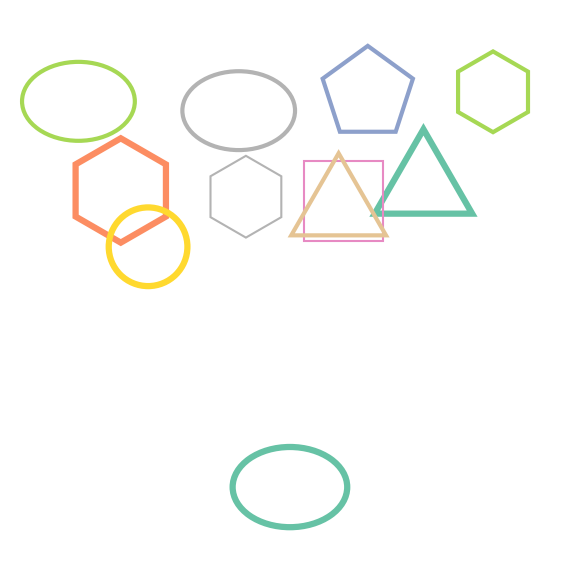[{"shape": "triangle", "thickness": 3, "radius": 0.49, "center": [0.733, 0.678]}, {"shape": "oval", "thickness": 3, "radius": 0.5, "center": [0.502, 0.156]}, {"shape": "hexagon", "thickness": 3, "radius": 0.45, "center": [0.209, 0.669]}, {"shape": "pentagon", "thickness": 2, "radius": 0.41, "center": [0.637, 0.837]}, {"shape": "square", "thickness": 1, "radius": 0.34, "center": [0.595, 0.651]}, {"shape": "hexagon", "thickness": 2, "radius": 0.35, "center": [0.854, 0.84]}, {"shape": "oval", "thickness": 2, "radius": 0.49, "center": [0.136, 0.824]}, {"shape": "circle", "thickness": 3, "radius": 0.34, "center": [0.256, 0.572]}, {"shape": "triangle", "thickness": 2, "radius": 0.47, "center": [0.586, 0.639]}, {"shape": "hexagon", "thickness": 1, "radius": 0.35, "center": [0.426, 0.659]}, {"shape": "oval", "thickness": 2, "radius": 0.49, "center": [0.413, 0.808]}]